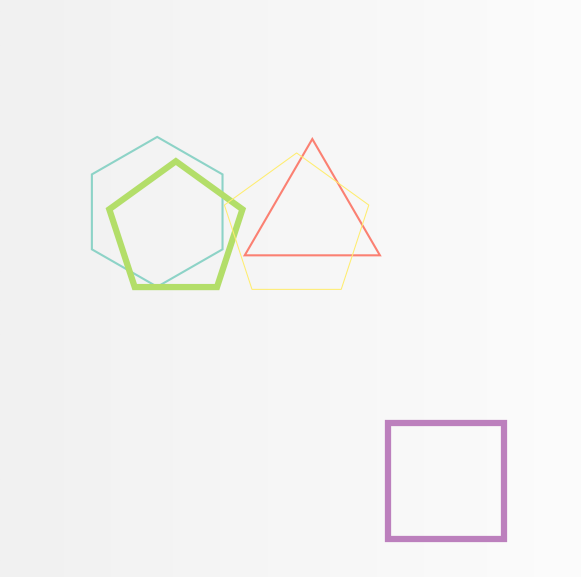[{"shape": "hexagon", "thickness": 1, "radius": 0.65, "center": [0.27, 0.632]}, {"shape": "triangle", "thickness": 1, "radius": 0.67, "center": [0.537, 0.624]}, {"shape": "pentagon", "thickness": 3, "radius": 0.6, "center": [0.303, 0.599]}, {"shape": "square", "thickness": 3, "radius": 0.5, "center": [0.767, 0.166]}, {"shape": "pentagon", "thickness": 0.5, "radius": 0.65, "center": [0.51, 0.604]}]